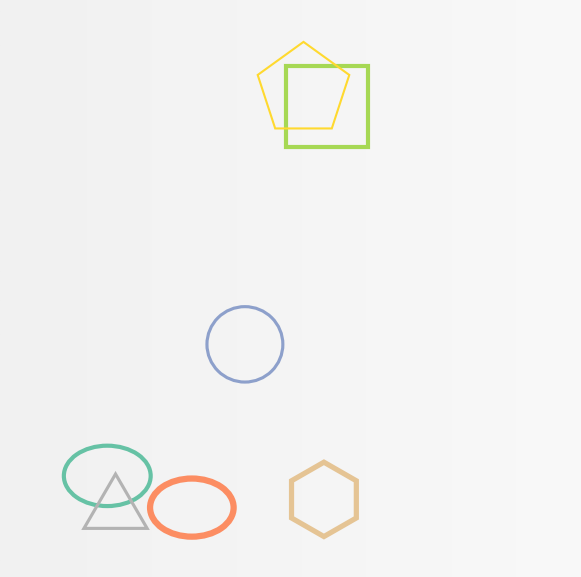[{"shape": "oval", "thickness": 2, "radius": 0.37, "center": [0.185, 0.175]}, {"shape": "oval", "thickness": 3, "radius": 0.36, "center": [0.33, 0.12]}, {"shape": "circle", "thickness": 1.5, "radius": 0.33, "center": [0.421, 0.403]}, {"shape": "square", "thickness": 2, "radius": 0.35, "center": [0.563, 0.814]}, {"shape": "pentagon", "thickness": 1, "radius": 0.41, "center": [0.522, 0.844]}, {"shape": "hexagon", "thickness": 2.5, "radius": 0.32, "center": [0.557, 0.134]}, {"shape": "triangle", "thickness": 1.5, "radius": 0.31, "center": [0.199, 0.116]}]